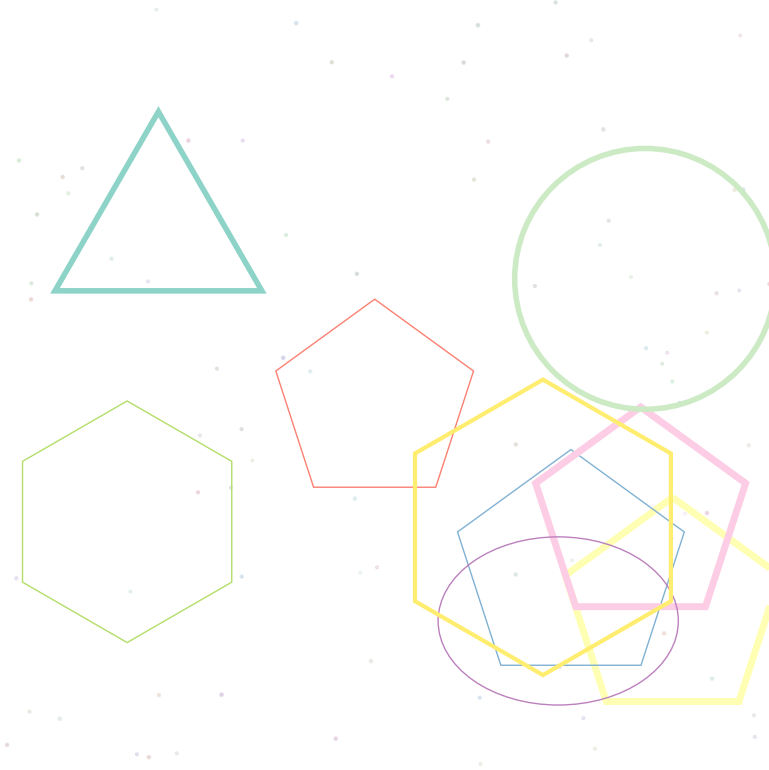[{"shape": "triangle", "thickness": 2, "radius": 0.78, "center": [0.206, 0.7]}, {"shape": "pentagon", "thickness": 2.5, "radius": 0.73, "center": [0.873, 0.207]}, {"shape": "pentagon", "thickness": 0.5, "radius": 0.67, "center": [0.487, 0.476]}, {"shape": "pentagon", "thickness": 0.5, "radius": 0.77, "center": [0.741, 0.261]}, {"shape": "hexagon", "thickness": 0.5, "radius": 0.78, "center": [0.165, 0.322]}, {"shape": "pentagon", "thickness": 2.5, "radius": 0.72, "center": [0.832, 0.328]}, {"shape": "oval", "thickness": 0.5, "radius": 0.78, "center": [0.725, 0.194]}, {"shape": "circle", "thickness": 2, "radius": 0.85, "center": [0.838, 0.638]}, {"shape": "hexagon", "thickness": 1.5, "radius": 0.96, "center": [0.705, 0.315]}]